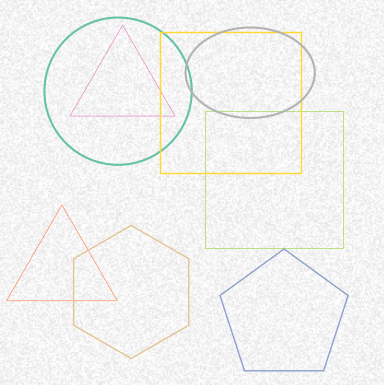[{"shape": "circle", "thickness": 1.5, "radius": 0.96, "center": [0.307, 0.763]}, {"shape": "triangle", "thickness": 0.5, "radius": 0.83, "center": [0.161, 0.302]}, {"shape": "pentagon", "thickness": 1, "radius": 0.87, "center": [0.738, 0.178]}, {"shape": "triangle", "thickness": 0.5, "radius": 0.79, "center": [0.318, 0.777]}, {"shape": "square", "thickness": 0.5, "radius": 0.89, "center": [0.711, 0.534]}, {"shape": "square", "thickness": 1, "radius": 0.92, "center": [0.599, 0.735]}, {"shape": "hexagon", "thickness": 1, "radius": 0.86, "center": [0.341, 0.242]}, {"shape": "oval", "thickness": 1.5, "radius": 0.84, "center": [0.65, 0.811]}]